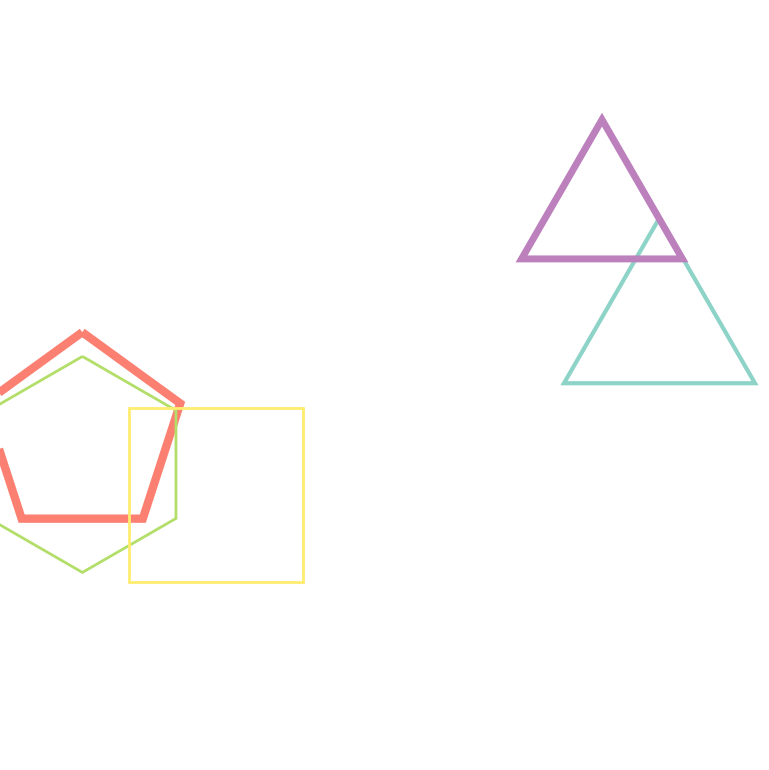[{"shape": "triangle", "thickness": 1.5, "radius": 0.72, "center": [0.856, 0.574]}, {"shape": "pentagon", "thickness": 3, "radius": 0.67, "center": [0.107, 0.435]}, {"shape": "hexagon", "thickness": 1, "radius": 0.7, "center": [0.107, 0.397]}, {"shape": "triangle", "thickness": 2.5, "radius": 0.6, "center": [0.782, 0.724]}, {"shape": "square", "thickness": 1, "radius": 0.56, "center": [0.28, 0.357]}]